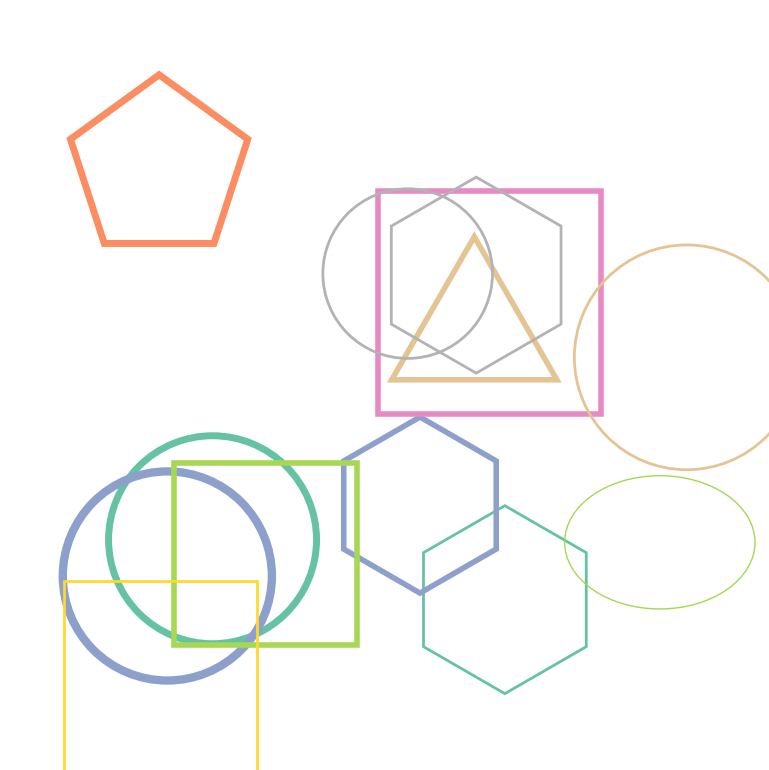[{"shape": "circle", "thickness": 2.5, "radius": 0.68, "center": [0.276, 0.299]}, {"shape": "hexagon", "thickness": 1, "radius": 0.61, "center": [0.656, 0.221]}, {"shape": "pentagon", "thickness": 2.5, "radius": 0.61, "center": [0.207, 0.782]}, {"shape": "hexagon", "thickness": 2, "radius": 0.57, "center": [0.545, 0.344]}, {"shape": "circle", "thickness": 3, "radius": 0.68, "center": [0.217, 0.252]}, {"shape": "square", "thickness": 2, "radius": 0.72, "center": [0.636, 0.607]}, {"shape": "square", "thickness": 2, "radius": 0.59, "center": [0.345, 0.28]}, {"shape": "oval", "thickness": 0.5, "radius": 0.62, "center": [0.857, 0.296]}, {"shape": "square", "thickness": 1, "radius": 0.63, "center": [0.208, 0.121]}, {"shape": "circle", "thickness": 1, "radius": 0.73, "center": [0.892, 0.536]}, {"shape": "triangle", "thickness": 2, "radius": 0.62, "center": [0.616, 0.569]}, {"shape": "hexagon", "thickness": 1, "radius": 0.64, "center": [0.618, 0.643]}, {"shape": "circle", "thickness": 1, "radius": 0.55, "center": [0.529, 0.645]}]